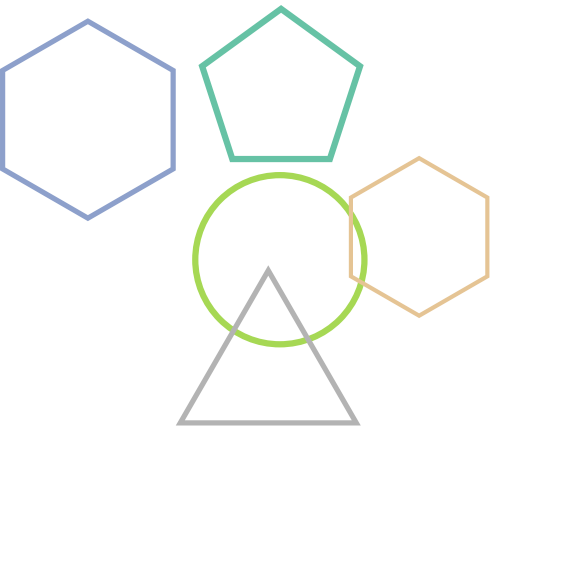[{"shape": "pentagon", "thickness": 3, "radius": 0.72, "center": [0.487, 0.84]}, {"shape": "hexagon", "thickness": 2.5, "radius": 0.85, "center": [0.152, 0.792]}, {"shape": "circle", "thickness": 3, "radius": 0.73, "center": [0.485, 0.549]}, {"shape": "hexagon", "thickness": 2, "radius": 0.68, "center": [0.726, 0.589]}, {"shape": "triangle", "thickness": 2.5, "radius": 0.88, "center": [0.465, 0.355]}]